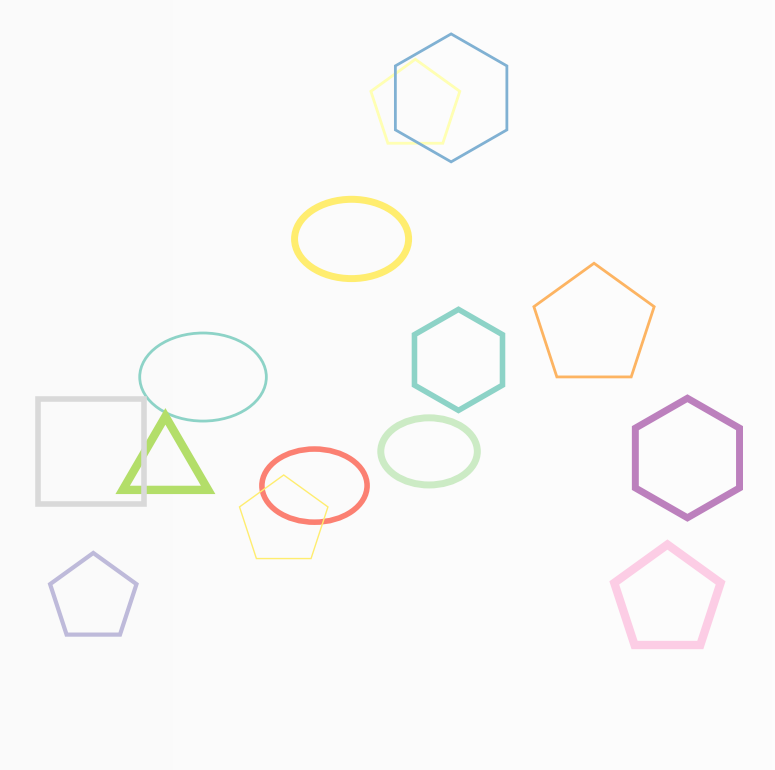[{"shape": "hexagon", "thickness": 2, "radius": 0.33, "center": [0.592, 0.533]}, {"shape": "oval", "thickness": 1, "radius": 0.41, "center": [0.262, 0.51]}, {"shape": "pentagon", "thickness": 1, "radius": 0.3, "center": [0.536, 0.863]}, {"shape": "pentagon", "thickness": 1.5, "radius": 0.29, "center": [0.12, 0.223]}, {"shape": "oval", "thickness": 2, "radius": 0.34, "center": [0.406, 0.369]}, {"shape": "hexagon", "thickness": 1, "radius": 0.42, "center": [0.582, 0.873]}, {"shape": "pentagon", "thickness": 1, "radius": 0.41, "center": [0.766, 0.577]}, {"shape": "triangle", "thickness": 3, "radius": 0.32, "center": [0.213, 0.396]}, {"shape": "pentagon", "thickness": 3, "radius": 0.36, "center": [0.861, 0.221]}, {"shape": "square", "thickness": 2, "radius": 0.34, "center": [0.117, 0.414]}, {"shape": "hexagon", "thickness": 2.5, "radius": 0.39, "center": [0.887, 0.405]}, {"shape": "oval", "thickness": 2.5, "radius": 0.31, "center": [0.554, 0.414]}, {"shape": "oval", "thickness": 2.5, "radius": 0.37, "center": [0.454, 0.69]}, {"shape": "pentagon", "thickness": 0.5, "radius": 0.3, "center": [0.366, 0.323]}]